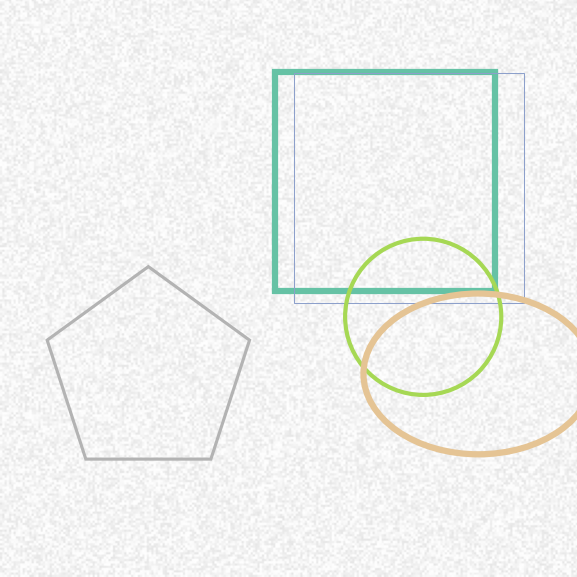[{"shape": "square", "thickness": 3, "radius": 0.95, "center": [0.666, 0.685]}, {"shape": "square", "thickness": 0.5, "radius": 1.0, "center": [0.709, 0.673]}, {"shape": "circle", "thickness": 2, "radius": 0.68, "center": [0.733, 0.451]}, {"shape": "oval", "thickness": 3, "radius": 0.99, "center": [0.828, 0.352]}, {"shape": "pentagon", "thickness": 1.5, "radius": 0.92, "center": [0.257, 0.353]}]